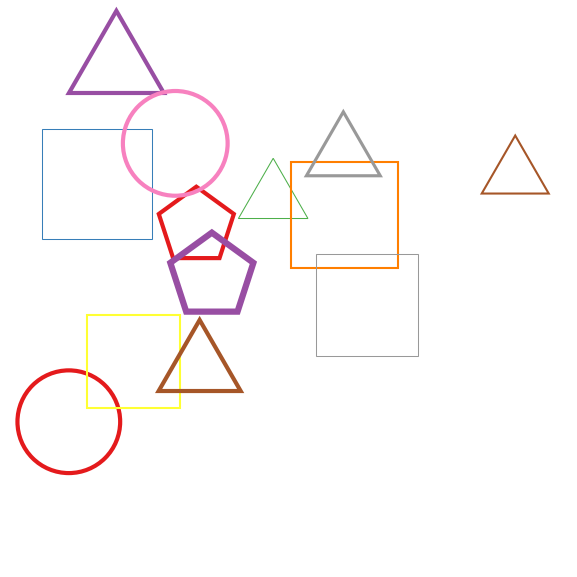[{"shape": "circle", "thickness": 2, "radius": 0.44, "center": [0.119, 0.269]}, {"shape": "pentagon", "thickness": 2, "radius": 0.34, "center": [0.34, 0.607]}, {"shape": "square", "thickness": 0.5, "radius": 0.48, "center": [0.168, 0.68]}, {"shape": "triangle", "thickness": 0.5, "radius": 0.35, "center": [0.473, 0.656]}, {"shape": "pentagon", "thickness": 3, "radius": 0.38, "center": [0.367, 0.521]}, {"shape": "triangle", "thickness": 2, "radius": 0.47, "center": [0.202, 0.886]}, {"shape": "square", "thickness": 1, "radius": 0.46, "center": [0.596, 0.626]}, {"shape": "square", "thickness": 1, "radius": 0.4, "center": [0.231, 0.373]}, {"shape": "triangle", "thickness": 2, "radius": 0.41, "center": [0.346, 0.363]}, {"shape": "triangle", "thickness": 1, "radius": 0.33, "center": [0.892, 0.697]}, {"shape": "circle", "thickness": 2, "radius": 0.45, "center": [0.303, 0.751]}, {"shape": "square", "thickness": 0.5, "radius": 0.44, "center": [0.635, 0.472]}, {"shape": "triangle", "thickness": 1.5, "radius": 0.37, "center": [0.595, 0.732]}]